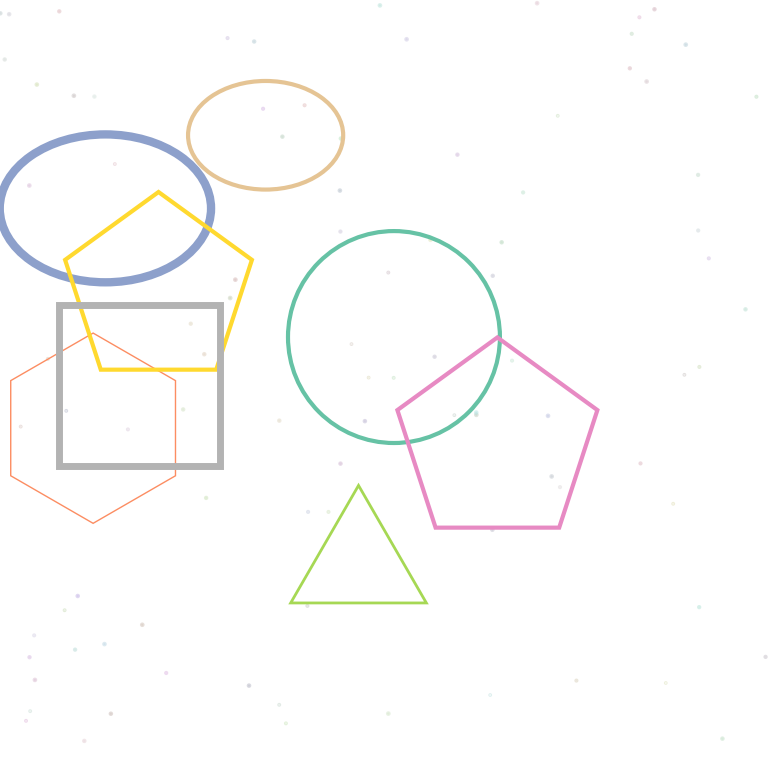[{"shape": "circle", "thickness": 1.5, "radius": 0.69, "center": [0.512, 0.562]}, {"shape": "hexagon", "thickness": 0.5, "radius": 0.62, "center": [0.121, 0.444]}, {"shape": "oval", "thickness": 3, "radius": 0.69, "center": [0.137, 0.729]}, {"shape": "pentagon", "thickness": 1.5, "radius": 0.68, "center": [0.646, 0.425]}, {"shape": "triangle", "thickness": 1, "radius": 0.51, "center": [0.466, 0.268]}, {"shape": "pentagon", "thickness": 1.5, "radius": 0.64, "center": [0.206, 0.623]}, {"shape": "oval", "thickness": 1.5, "radius": 0.5, "center": [0.345, 0.824]}, {"shape": "square", "thickness": 2.5, "radius": 0.52, "center": [0.181, 0.5]}]